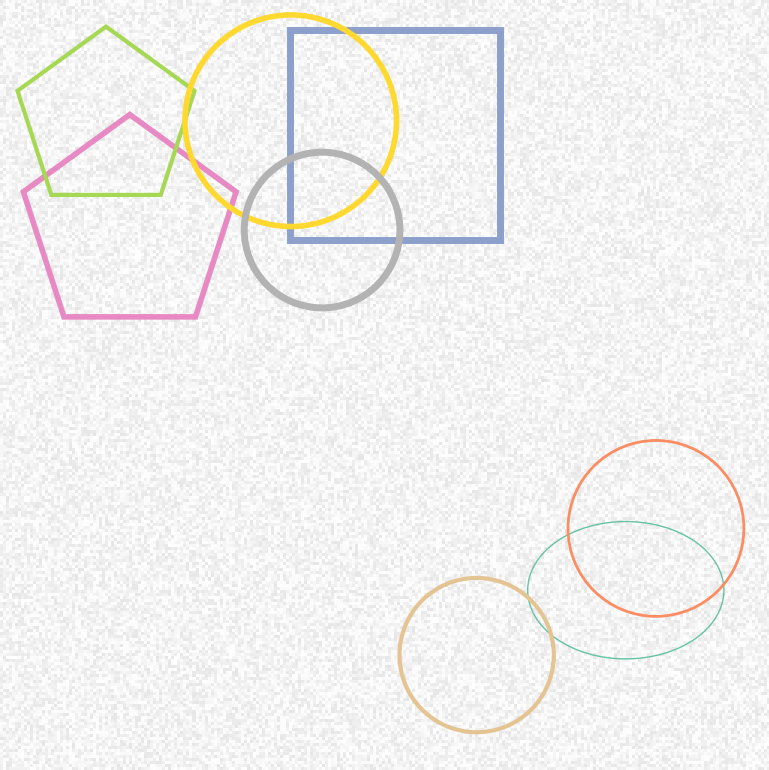[{"shape": "oval", "thickness": 0.5, "radius": 0.64, "center": [0.813, 0.233]}, {"shape": "circle", "thickness": 1, "radius": 0.57, "center": [0.852, 0.314]}, {"shape": "square", "thickness": 2.5, "radius": 0.68, "center": [0.513, 0.825]}, {"shape": "pentagon", "thickness": 2, "radius": 0.73, "center": [0.168, 0.706]}, {"shape": "pentagon", "thickness": 1.5, "radius": 0.6, "center": [0.138, 0.845]}, {"shape": "circle", "thickness": 2, "radius": 0.69, "center": [0.378, 0.843]}, {"shape": "circle", "thickness": 1.5, "radius": 0.5, "center": [0.619, 0.149]}, {"shape": "circle", "thickness": 2.5, "radius": 0.51, "center": [0.418, 0.701]}]